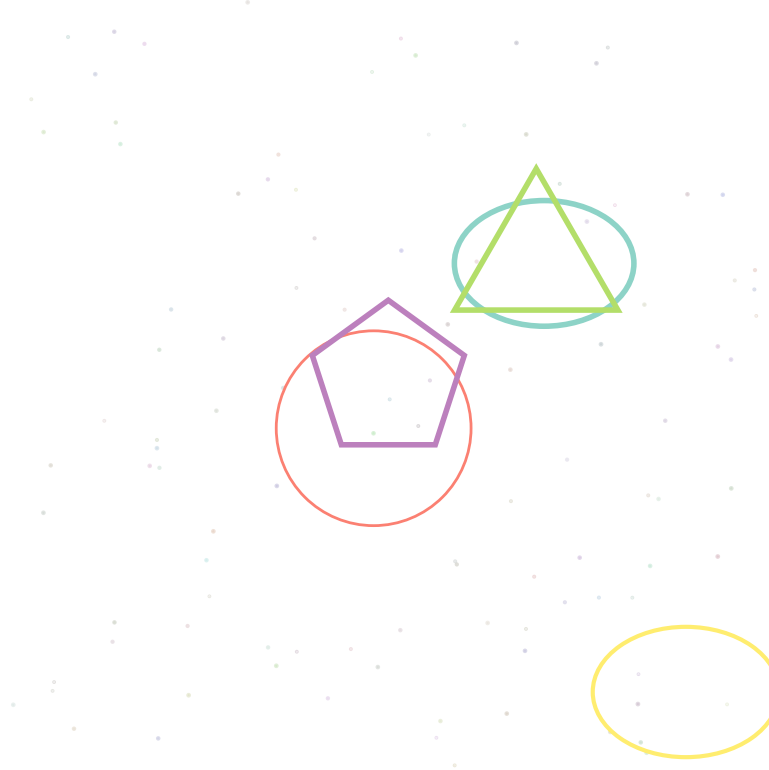[{"shape": "oval", "thickness": 2, "radius": 0.58, "center": [0.707, 0.658]}, {"shape": "circle", "thickness": 1, "radius": 0.63, "center": [0.485, 0.444]}, {"shape": "triangle", "thickness": 2, "radius": 0.61, "center": [0.696, 0.658]}, {"shape": "pentagon", "thickness": 2, "radius": 0.52, "center": [0.504, 0.506]}, {"shape": "oval", "thickness": 1.5, "radius": 0.6, "center": [0.891, 0.101]}]